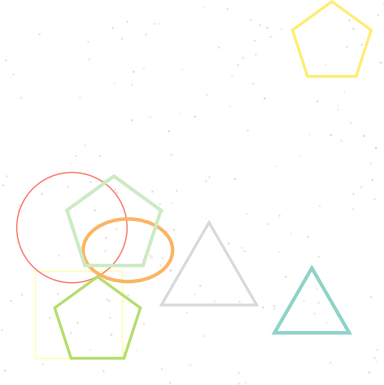[{"shape": "triangle", "thickness": 2.5, "radius": 0.56, "center": [0.81, 0.192]}, {"shape": "square", "thickness": 1, "radius": 0.57, "center": [0.204, 0.183]}, {"shape": "circle", "thickness": 1, "radius": 0.72, "center": [0.187, 0.409]}, {"shape": "oval", "thickness": 2.5, "radius": 0.58, "center": [0.332, 0.35]}, {"shape": "pentagon", "thickness": 2, "radius": 0.58, "center": [0.253, 0.164]}, {"shape": "triangle", "thickness": 2, "radius": 0.71, "center": [0.543, 0.279]}, {"shape": "pentagon", "thickness": 2.5, "radius": 0.64, "center": [0.296, 0.414]}, {"shape": "pentagon", "thickness": 2, "radius": 0.54, "center": [0.862, 0.889]}]